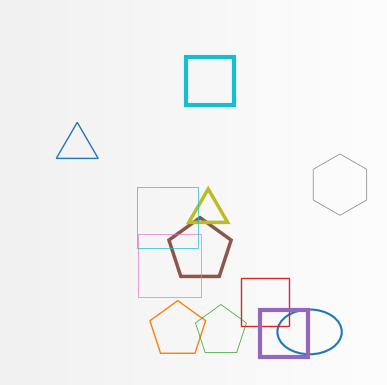[{"shape": "triangle", "thickness": 1, "radius": 0.31, "center": [0.199, 0.62]}, {"shape": "oval", "thickness": 1.5, "radius": 0.42, "center": [0.799, 0.138]}, {"shape": "pentagon", "thickness": 1, "radius": 0.38, "center": [0.459, 0.144]}, {"shape": "pentagon", "thickness": 0.5, "radius": 0.35, "center": [0.57, 0.14]}, {"shape": "square", "thickness": 1, "radius": 0.31, "center": [0.684, 0.215]}, {"shape": "square", "thickness": 3, "radius": 0.31, "center": [0.733, 0.135]}, {"shape": "pentagon", "thickness": 2.5, "radius": 0.42, "center": [0.516, 0.35]}, {"shape": "square", "thickness": 0.5, "radius": 0.41, "center": [0.438, 0.311]}, {"shape": "hexagon", "thickness": 0.5, "radius": 0.4, "center": [0.877, 0.52]}, {"shape": "triangle", "thickness": 2.5, "radius": 0.29, "center": [0.537, 0.451]}, {"shape": "square", "thickness": 3, "radius": 0.31, "center": [0.542, 0.789]}, {"shape": "square", "thickness": 0.5, "radius": 0.39, "center": [0.433, 0.435]}]